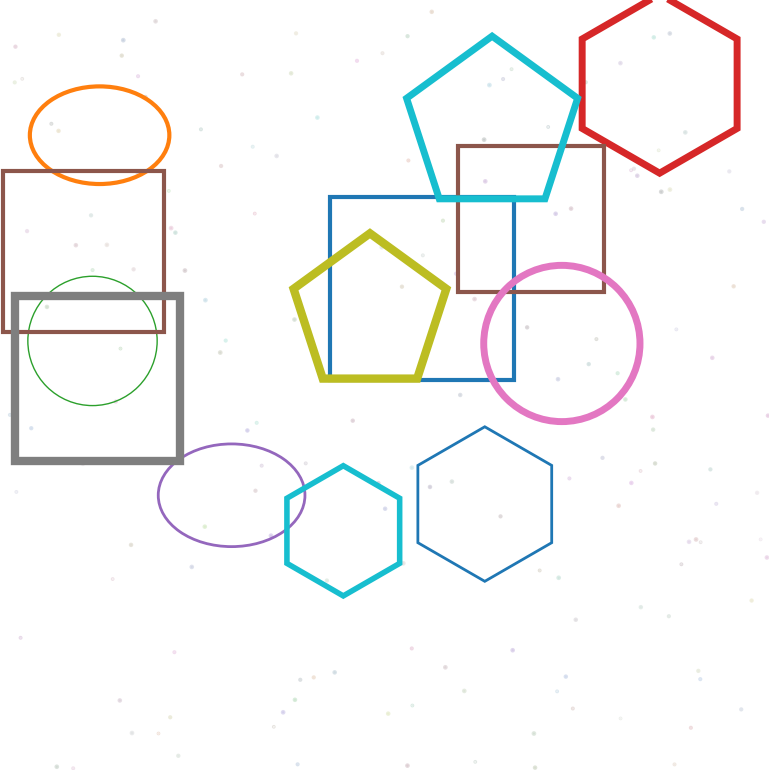[{"shape": "hexagon", "thickness": 1, "radius": 0.5, "center": [0.63, 0.345]}, {"shape": "square", "thickness": 1.5, "radius": 0.6, "center": [0.548, 0.625]}, {"shape": "oval", "thickness": 1.5, "radius": 0.45, "center": [0.129, 0.824]}, {"shape": "circle", "thickness": 0.5, "radius": 0.42, "center": [0.12, 0.557]}, {"shape": "hexagon", "thickness": 2.5, "radius": 0.58, "center": [0.857, 0.891]}, {"shape": "oval", "thickness": 1, "radius": 0.48, "center": [0.301, 0.357]}, {"shape": "square", "thickness": 1.5, "radius": 0.52, "center": [0.108, 0.674]}, {"shape": "square", "thickness": 1.5, "radius": 0.47, "center": [0.689, 0.716]}, {"shape": "circle", "thickness": 2.5, "radius": 0.51, "center": [0.73, 0.554]}, {"shape": "square", "thickness": 3, "radius": 0.54, "center": [0.126, 0.508]}, {"shape": "pentagon", "thickness": 3, "radius": 0.52, "center": [0.48, 0.593]}, {"shape": "hexagon", "thickness": 2, "radius": 0.42, "center": [0.446, 0.311]}, {"shape": "pentagon", "thickness": 2.5, "radius": 0.58, "center": [0.639, 0.836]}]